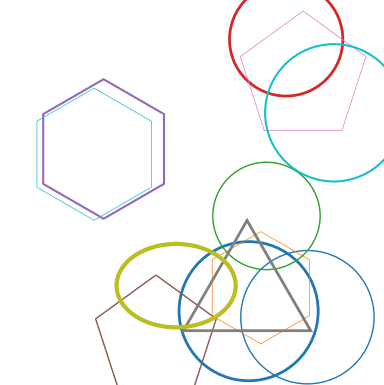[{"shape": "circle", "thickness": 1, "radius": 0.87, "center": [0.799, 0.176]}, {"shape": "circle", "thickness": 2, "radius": 0.9, "center": [0.646, 0.192]}, {"shape": "hexagon", "thickness": 0.5, "radius": 0.73, "center": [0.677, 0.253]}, {"shape": "circle", "thickness": 1, "radius": 0.7, "center": [0.692, 0.439]}, {"shape": "circle", "thickness": 2, "radius": 0.74, "center": [0.743, 0.898]}, {"shape": "hexagon", "thickness": 1.5, "radius": 0.91, "center": [0.269, 0.613]}, {"shape": "pentagon", "thickness": 1, "radius": 0.82, "center": [0.405, 0.121]}, {"shape": "pentagon", "thickness": 0.5, "radius": 0.86, "center": [0.787, 0.8]}, {"shape": "triangle", "thickness": 2, "radius": 0.95, "center": [0.642, 0.237]}, {"shape": "oval", "thickness": 3, "radius": 0.77, "center": [0.457, 0.258]}, {"shape": "circle", "thickness": 1.5, "radius": 0.89, "center": [0.867, 0.707]}, {"shape": "hexagon", "thickness": 0.5, "radius": 0.86, "center": [0.245, 0.599]}]